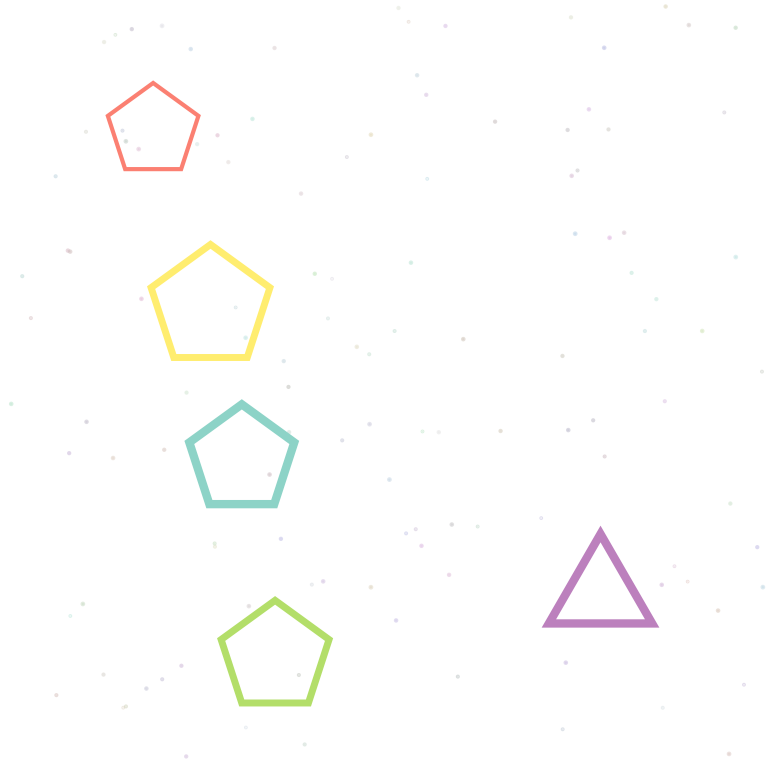[{"shape": "pentagon", "thickness": 3, "radius": 0.36, "center": [0.314, 0.403]}, {"shape": "pentagon", "thickness": 1.5, "radius": 0.31, "center": [0.199, 0.83]}, {"shape": "pentagon", "thickness": 2.5, "radius": 0.37, "center": [0.357, 0.147]}, {"shape": "triangle", "thickness": 3, "radius": 0.39, "center": [0.78, 0.229]}, {"shape": "pentagon", "thickness": 2.5, "radius": 0.41, "center": [0.273, 0.601]}]